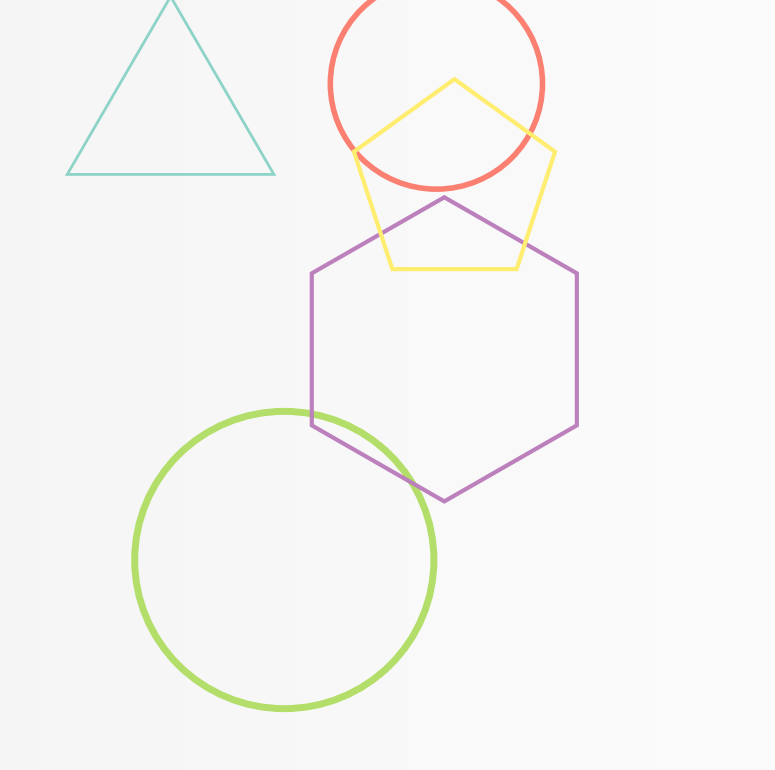[{"shape": "triangle", "thickness": 1, "radius": 0.77, "center": [0.22, 0.85]}, {"shape": "circle", "thickness": 2, "radius": 0.68, "center": [0.563, 0.891]}, {"shape": "circle", "thickness": 2.5, "radius": 0.97, "center": [0.367, 0.273]}, {"shape": "hexagon", "thickness": 1.5, "radius": 0.99, "center": [0.573, 0.546]}, {"shape": "pentagon", "thickness": 1.5, "radius": 0.68, "center": [0.586, 0.761]}]